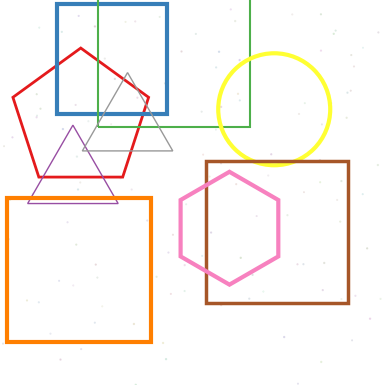[{"shape": "pentagon", "thickness": 2, "radius": 0.93, "center": [0.21, 0.69]}, {"shape": "square", "thickness": 3, "radius": 0.71, "center": [0.291, 0.847]}, {"shape": "square", "thickness": 1.5, "radius": 0.99, "center": [0.453, 0.868]}, {"shape": "triangle", "thickness": 1, "radius": 0.68, "center": [0.189, 0.539]}, {"shape": "square", "thickness": 3, "radius": 0.94, "center": [0.206, 0.299]}, {"shape": "circle", "thickness": 3, "radius": 0.73, "center": [0.712, 0.716]}, {"shape": "square", "thickness": 2.5, "radius": 0.92, "center": [0.721, 0.398]}, {"shape": "hexagon", "thickness": 3, "radius": 0.73, "center": [0.596, 0.407]}, {"shape": "triangle", "thickness": 1, "radius": 0.68, "center": [0.331, 0.676]}]